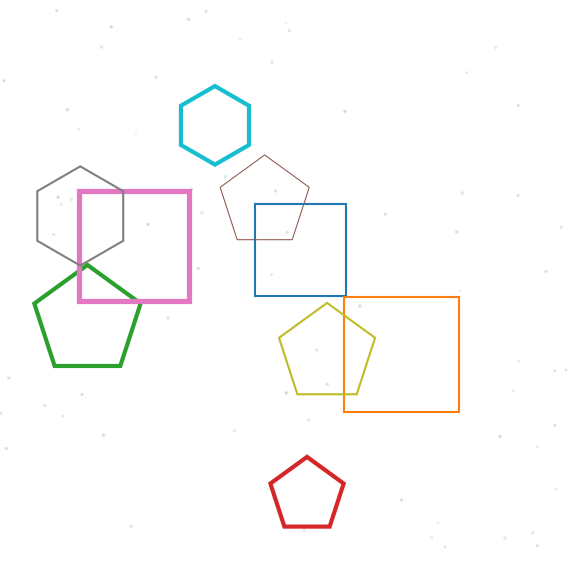[{"shape": "square", "thickness": 1, "radius": 0.4, "center": [0.52, 0.567]}, {"shape": "square", "thickness": 1, "radius": 0.5, "center": [0.696, 0.386]}, {"shape": "pentagon", "thickness": 2, "radius": 0.48, "center": [0.151, 0.444]}, {"shape": "pentagon", "thickness": 2, "radius": 0.33, "center": [0.532, 0.141]}, {"shape": "pentagon", "thickness": 0.5, "radius": 0.41, "center": [0.458, 0.65]}, {"shape": "square", "thickness": 2.5, "radius": 0.48, "center": [0.232, 0.573]}, {"shape": "hexagon", "thickness": 1, "radius": 0.43, "center": [0.139, 0.625]}, {"shape": "pentagon", "thickness": 1, "radius": 0.44, "center": [0.566, 0.387]}, {"shape": "hexagon", "thickness": 2, "radius": 0.34, "center": [0.372, 0.782]}]